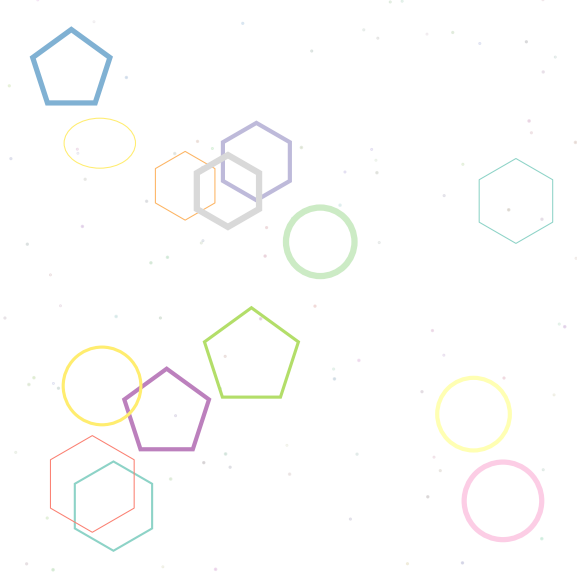[{"shape": "hexagon", "thickness": 1, "radius": 0.39, "center": [0.196, 0.123]}, {"shape": "hexagon", "thickness": 0.5, "radius": 0.37, "center": [0.893, 0.651]}, {"shape": "circle", "thickness": 2, "radius": 0.31, "center": [0.82, 0.282]}, {"shape": "hexagon", "thickness": 2, "radius": 0.33, "center": [0.444, 0.719]}, {"shape": "hexagon", "thickness": 0.5, "radius": 0.42, "center": [0.16, 0.161]}, {"shape": "pentagon", "thickness": 2.5, "radius": 0.35, "center": [0.123, 0.878]}, {"shape": "hexagon", "thickness": 0.5, "radius": 0.3, "center": [0.321, 0.677]}, {"shape": "pentagon", "thickness": 1.5, "radius": 0.43, "center": [0.435, 0.381]}, {"shape": "circle", "thickness": 2.5, "radius": 0.34, "center": [0.871, 0.132]}, {"shape": "hexagon", "thickness": 3, "radius": 0.31, "center": [0.395, 0.668]}, {"shape": "pentagon", "thickness": 2, "radius": 0.39, "center": [0.289, 0.284]}, {"shape": "circle", "thickness": 3, "radius": 0.3, "center": [0.555, 0.58]}, {"shape": "oval", "thickness": 0.5, "radius": 0.31, "center": [0.173, 0.751]}, {"shape": "circle", "thickness": 1.5, "radius": 0.34, "center": [0.177, 0.331]}]